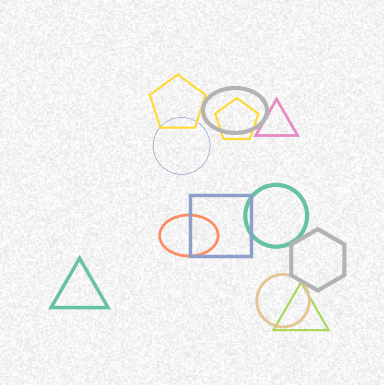[{"shape": "triangle", "thickness": 2.5, "radius": 0.43, "center": [0.207, 0.244]}, {"shape": "circle", "thickness": 3, "radius": 0.4, "center": [0.717, 0.44]}, {"shape": "oval", "thickness": 2, "radius": 0.38, "center": [0.491, 0.388]}, {"shape": "circle", "thickness": 0.5, "radius": 0.37, "center": [0.472, 0.621]}, {"shape": "square", "thickness": 2.5, "radius": 0.4, "center": [0.572, 0.414]}, {"shape": "triangle", "thickness": 2, "radius": 0.31, "center": [0.719, 0.68]}, {"shape": "triangle", "thickness": 1.5, "radius": 0.41, "center": [0.782, 0.184]}, {"shape": "pentagon", "thickness": 1.5, "radius": 0.38, "center": [0.462, 0.73]}, {"shape": "pentagon", "thickness": 1.5, "radius": 0.29, "center": [0.615, 0.687]}, {"shape": "circle", "thickness": 2, "radius": 0.34, "center": [0.735, 0.219]}, {"shape": "oval", "thickness": 3, "radius": 0.42, "center": [0.61, 0.713]}, {"shape": "hexagon", "thickness": 3, "radius": 0.4, "center": [0.825, 0.325]}]